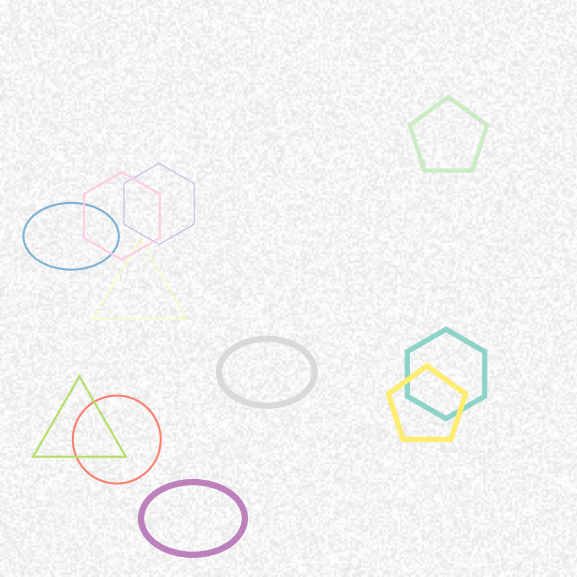[{"shape": "hexagon", "thickness": 2.5, "radius": 0.39, "center": [0.772, 0.352]}, {"shape": "triangle", "thickness": 0.5, "radius": 0.47, "center": [0.242, 0.494]}, {"shape": "hexagon", "thickness": 0.5, "radius": 0.35, "center": [0.275, 0.646]}, {"shape": "circle", "thickness": 1, "radius": 0.38, "center": [0.202, 0.238]}, {"shape": "oval", "thickness": 1, "radius": 0.41, "center": [0.123, 0.59]}, {"shape": "triangle", "thickness": 1, "radius": 0.46, "center": [0.138, 0.255]}, {"shape": "hexagon", "thickness": 1, "radius": 0.38, "center": [0.211, 0.625]}, {"shape": "oval", "thickness": 3, "radius": 0.41, "center": [0.462, 0.355]}, {"shape": "oval", "thickness": 3, "radius": 0.45, "center": [0.334, 0.101]}, {"shape": "pentagon", "thickness": 2, "radius": 0.35, "center": [0.776, 0.761]}, {"shape": "pentagon", "thickness": 2.5, "radius": 0.35, "center": [0.739, 0.295]}]